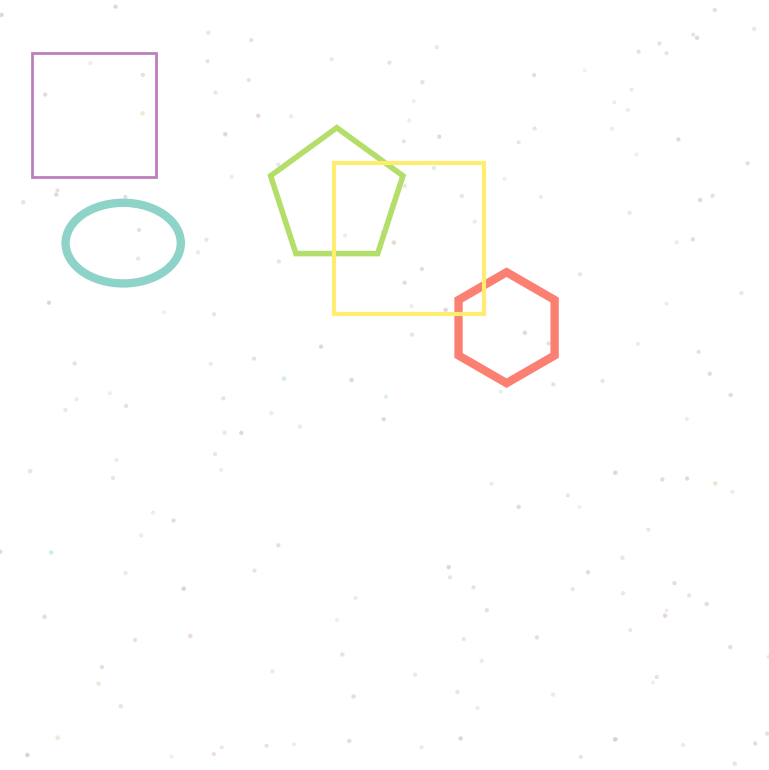[{"shape": "oval", "thickness": 3, "radius": 0.37, "center": [0.16, 0.684]}, {"shape": "hexagon", "thickness": 3, "radius": 0.36, "center": [0.658, 0.574]}, {"shape": "pentagon", "thickness": 2, "radius": 0.45, "center": [0.437, 0.744]}, {"shape": "square", "thickness": 1, "radius": 0.4, "center": [0.122, 0.851]}, {"shape": "square", "thickness": 1.5, "radius": 0.49, "center": [0.531, 0.69]}]